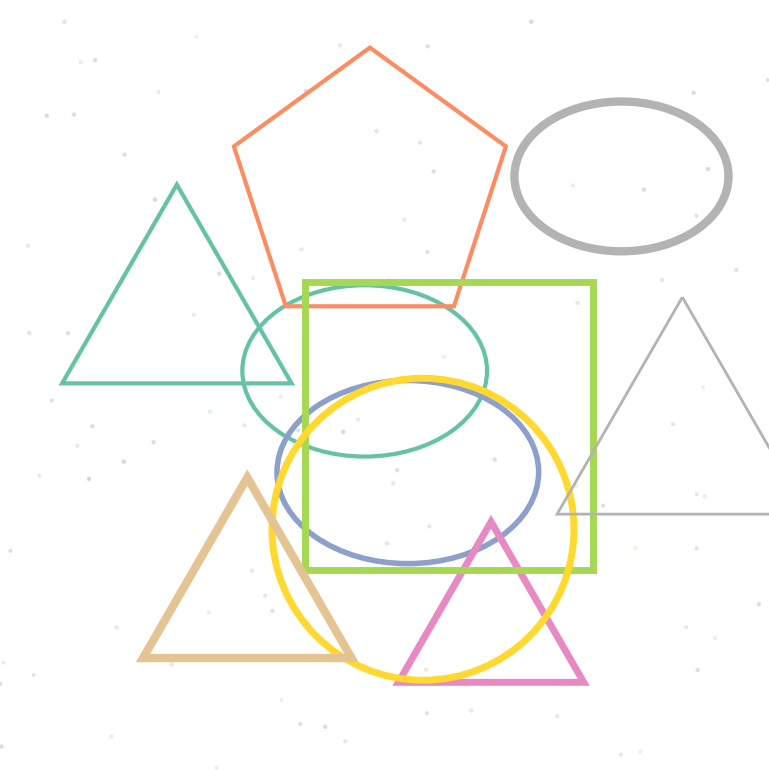[{"shape": "oval", "thickness": 1.5, "radius": 0.79, "center": [0.474, 0.518]}, {"shape": "triangle", "thickness": 1.5, "radius": 0.86, "center": [0.23, 0.588]}, {"shape": "pentagon", "thickness": 1.5, "radius": 0.93, "center": [0.48, 0.752]}, {"shape": "oval", "thickness": 2, "radius": 0.85, "center": [0.53, 0.387]}, {"shape": "triangle", "thickness": 2.5, "radius": 0.69, "center": [0.638, 0.183]}, {"shape": "square", "thickness": 2.5, "radius": 0.93, "center": [0.584, 0.447]}, {"shape": "circle", "thickness": 2.5, "radius": 0.98, "center": [0.549, 0.313]}, {"shape": "triangle", "thickness": 3, "radius": 0.78, "center": [0.321, 0.224]}, {"shape": "oval", "thickness": 3, "radius": 0.69, "center": [0.807, 0.771]}, {"shape": "triangle", "thickness": 1, "radius": 0.94, "center": [0.886, 0.426]}]